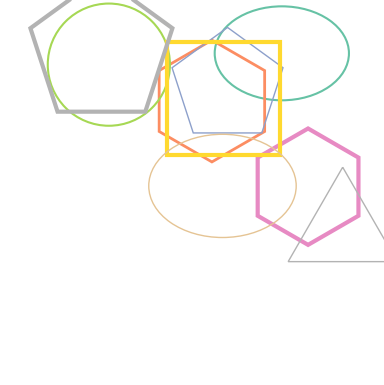[{"shape": "oval", "thickness": 1.5, "radius": 0.87, "center": [0.732, 0.861]}, {"shape": "hexagon", "thickness": 2, "radius": 0.79, "center": [0.55, 0.738]}, {"shape": "pentagon", "thickness": 1, "radius": 0.76, "center": [0.591, 0.777]}, {"shape": "hexagon", "thickness": 3, "radius": 0.76, "center": [0.8, 0.515]}, {"shape": "circle", "thickness": 1.5, "radius": 0.79, "center": [0.283, 0.832]}, {"shape": "square", "thickness": 3, "radius": 0.73, "center": [0.581, 0.744]}, {"shape": "oval", "thickness": 1, "radius": 0.96, "center": [0.578, 0.517]}, {"shape": "pentagon", "thickness": 3, "radius": 0.97, "center": [0.263, 0.867]}, {"shape": "triangle", "thickness": 1, "radius": 0.82, "center": [0.89, 0.402]}]